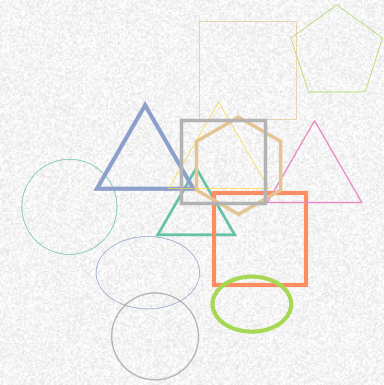[{"shape": "circle", "thickness": 0.5, "radius": 0.62, "center": [0.18, 0.463]}, {"shape": "triangle", "thickness": 2, "radius": 0.58, "center": [0.51, 0.448]}, {"shape": "square", "thickness": 3, "radius": 0.6, "center": [0.675, 0.378]}, {"shape": "oval", "thickness": 0.5, "radius": 0.67, "center": [0.384, 0.292]}, {"shape": "triangle", "thickness": 3, "radius": 0.72, "center": [0.377, 0.582]}, {"shape": "triangle", "thickness": 1, "radius": 0.71, "center": [0.817, 0.545]}, {"shape": "oval", "thickness": 3, "radius": 0.51, "center": [0.654, 0.21]}, {"shape": "pentagon", "thickness": 0.5, "radius": 0.63, "center": [0.875, 0.862]}, {"shape": "triangle", "thickness": 0.5, "radius": 0.75, "center": [0.568, 0.585]}, {"shape": "hexagon", "thickness": 2.5, "radius": 0.63, "center": [0.62, 0.57]}, {"shape": "square", "thickness": 0.5, "radius": 0.63, "center": [0.643, 0.818]}, {"shape": "circle", "thickness": 1, "radius": 0.56, "center": [0.403, 0.126]}, {"shape": "square", "thickness": 2.5, "radius": 0.54, "center": [0.579, 0.58]}]